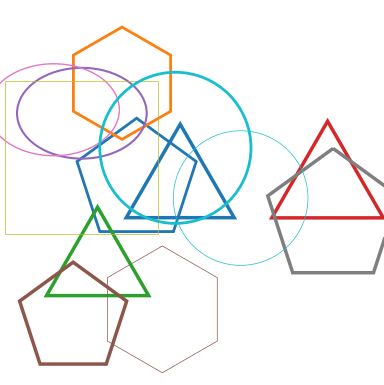[{"shape": "pentagon", "thickness": 2, "radius": 0.81, "center": [0.355, 0.53]}, {"shape": "triangle", "thickness": 2.5, "radius": 0.81, "center": [0.468, 0.516]}, {"shape": "hexagon", "thickness": 2, "radius": 0.73, "center": [0.317, 0.784]}, {"shape": "triangle", "thickness": 2.5, "radius": 0.77, "center": [0.253, 0.309]}, {"shape": "triangle", "thickness": 2.5, "radius": 0.84, "center": [0.851, 0.518]}, {"shape": "oval", "thickness": 1.5, "radius": 0.84, "center": [0.213, 0.706]}, {"shape": "hexagon", "thickness": 0.5, "radius": 0.82, "center": [0.422, 0.196]}, {"shape": "pentagon", "thickness": 2.5, "radius": 0.73, "center": [0.19, 0.173]}, {"shape": "oval", "thickness": 1, "radius": 0.85, "center": [0.139, 0.715]}, {"shape": "pentagon", "thickness": 2.5, "radius": 0.89, "center": [0.865, 0.436]}, {"shape": "square", "thickness": 0.5, "radius": 1.0, "center": [0.211, 0.59]}, {"shape": "circle", "thickness": 0.5, "radius": 0.87, "center": [0.625, 0.486]}, {"shape": "circle", "thickness": 2, "radius": 0.98, "center": [0.456, 0.616]}]